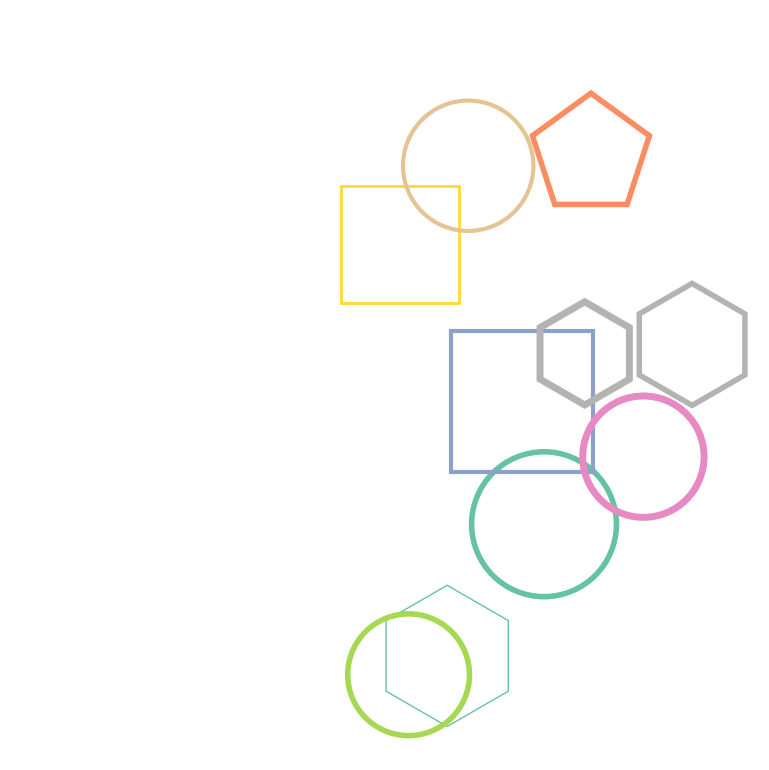[{"shape": "circle", "thickness": 2, "radius": 0.47, "center": [0.707, 0.319]}, {"shape": "hexagon", "thickness": 0.5, "radius": 0.46, "center": [0.581, 0.148]}, {"shape": "pentagon", "thickness": 2, "radius": 0.4, "center": [0.767, 0.799]}, {"shape": "square", "thickness": 1.5, "radius": 0.46, "center": [0.678, 0.478]}, {"shape": "circle", "thickness": 2.5, "radius": 0.39, "center": [0.836, 0.407]}, {"shape": "circle", "thickness": 2, "radius": 0.4, "center": [0.531, 0.124]}, {"shape": "square", "thickness": 1, "radius": 0.38, "center": [0.519, 0.682]}, {"shape": "circle", "thickness": 1.5, "radius": 0.42, "center": [0.608, 0.785]}, {"shape": "hexagon", "thickness": 2.5, "radius": 0.33, "center": [0.759, 0.541]}, {"shape": "hexagon", "thickness": 2, "radius": 0.4, "center": [0.899, 0.553]}]